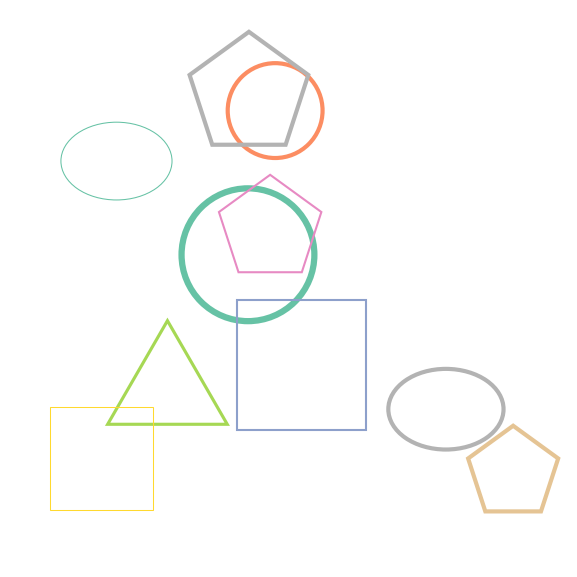[{"shape": "oval", "thickness": 0.5, "radius": 0.48, "center": [0.202, 0.72]}, {"shape": "circle", "thickness": 3, "radius": 0.57, "center": [0.429, 0.558]}, {"shape": "circle", "thickness": 2, "radius": 0.41, "center": [0.476, 0.808]}, {"shape": "square", "thickness": 1, "radius": 0.56, "center": [0.522, 0.367]}, {"shape": "pentagon", "thickness": 1, "radius": 0.47, "center": [0.468, 0.603]}, {"shape": "triangle", "thickness": 1.5, "radius": 0.6, "center": [0.29, 0.324]}, {"shape": "square", "thickness": 0.5, "radius": 0.45, "center": [0.176, 0.206]}, {"shape": "pentagon", "thickness": 2, "radius": 0.41, "center": [0.889, 0.18]}, {"shape": "pentagon", "thickness": 2, "radius": 0.54, "center": [0.431, 0.836]}, {"shape": "oval", "thickness": 2, "radius": 0.5, "center": [0.772, 0.291]}]